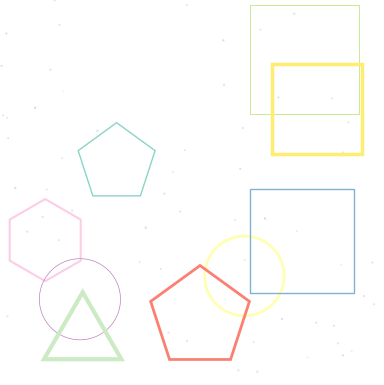[{"shape": "pentagon", "thickness": 1, "radius": 0.53, "center": [0.303, 0.576]}, {"shape": "circle", "thickness": 2, "radius": 0.52, "center": [0.635, 0.283]}, {"shape": "pentagon", "thickness": 2, "radius": 0.67, "center": [0.52, 0.175]}, {"shape": "square", "thickness": 1, "radius": 0.68, "center": [0.784, 0.374]}, {"shape": "square", "thickness": 0.5, "radius": 0.71, "center": [0.79, 0.844]}, {"shape": "hexagon", "thickness": 1.5, "radius": 0.53, "center": [0.117, 0.376]}, {"shape": "circle", "thickness": 0.5, "radius": 0.53, "center": [0.208, 0.223]}, {"shape": "triangle", "thickness": 3, "radius": 0.58, "center": [0.215, 0.125]}, {"shape": "square", "thickness": 2.5, "radius": 0.58, "center": [0.824, 0.717]}]